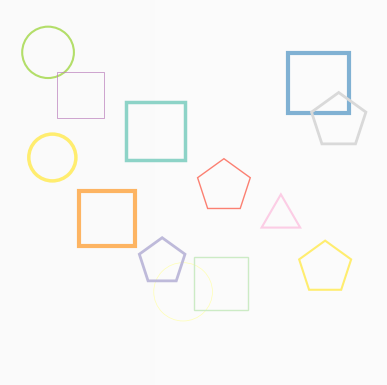[{"shape": "square", "thickness": 2.5, "radius": 0.38, "center": [0.401, 0.659]}, {"shape": "circle", "thickness": 0.5, "radius": 0.38, "center": [0.472, 0.242]}, {"shape": "pentagon", "thickness": 2, "radius": 0.31, "center": [0.418, 0.321]}, {"shape": "pentagon", "thickness": 1, "radius": 0.36, "center": [0.578, 0.516]}, {"shape": "square", "thickness": 3, "radius": 0.39, "center": [0.822, 0.785]}, {"shape": "square", "thickness": 3, "radius": 0.36, "center": [0.276, 0.433]}, {"shape": "circle", "thickness": 1.5, "radius": 0.33, "center": [0.124, 0.864]}, {"shape": "triangle", "thickness": 1.5, "radius": 0.29, "center": [0.725, 0.438]}, {"shape": "pentagon", "thickness": 2, "radius": 0.37, "center": [0.874, 0.686]}, {"shape": "square", "thickness": 0.5, "radius": 0.3, "center": [0.208, 0.752]}, {"shape": "square", "thickness": 1, "radius": 0.35, "center": [0.57, 0.263]}, {"shape": "pentagon", "thickness": 1.5, "radius": 0.35, "center": [0.839, 0.304]}, {"shape": "circle", "thickness": 2.5, "radius": 0.3, "center": [0.135, 0.591]}]